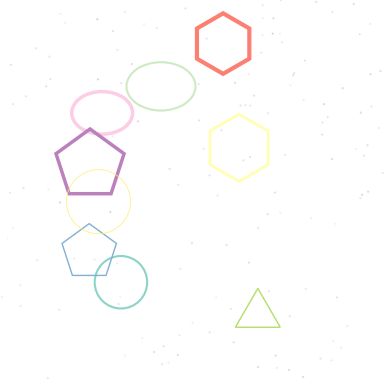[{"shape": "circle", "thickness": 1.5, "radius": 0.34, "center": [0.314, 0.267]}, {"shape": "hexagon", "thickness": 2, "radius": 0.44, "center": [0.621, 0.616]}, {"shape": "hexagon", "thickness": 3, "radius": 0.39, "center": [0.58, 0.887]}, {"shape": "pentagon", "thickness": 1, "radius": 0.37, "center": [0.232, 0.345]}, {"shape": "triangle", "thickness": 1, "radius": 0.34, "center": [0.67, 0.184]}, {"shape": "oval", "thickness": 2.5, "radius": 0.4, "center": [0.265, 0.707]}, {"shape": "pentagon", "thickness": 2.5, "radius": 0.46, "center": [0.234, 0.572]}, {"shape": "oval", "thickness": 1.5, "radius": 0.45, "center": [0.418, 0.776]}, {"shape": "circle", "thickness": 0.5, "radius": 0.42, "center": [0.256, 0.476]}]